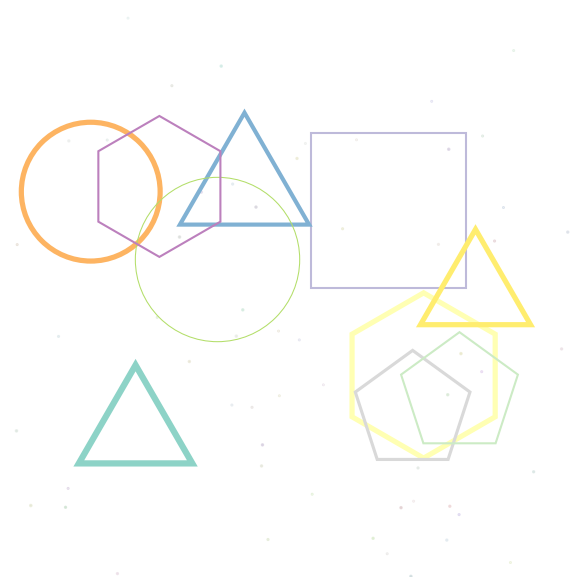[{"shape": "triangle", "thickness": 3, "radius": 0.57, "center": [0.235, 0.253]}, {"shape": "hexagon", "thickness": 2.5, "radius": 0.72, "center": [0.734, 0.349]}, {"shape": "square", "thickness": 1, "radius": 0.67, "center": [0.672, 0.634]}, {"shape": "triangle", "thickness": 2, "radius": 0.65, "center": [0.423, 0.675]}, {"shape": "circle", "thickness": 2.5, "radius": 0.6, "center": [0.157, 0.667]}, {"shape": "circle", "thickness": 0.5, "radius": 0.71, "center": [0.377, 0.55]}, {"shape": "pentagon", "thickness": 1.5, "radius": 0.52, "center": [0.715, 0.288]}, {"shape": "hexagon", "thickness": 1, "radius": 0.61, "center": [0.276, 0.676]}, {"shape": "pentagon", "thickness": 1, "radius": 0.53, "center": [0.796, 0.318]}, {"shape": "triangle", "thickness": 2.5, "radius": 0.55, "center": [0.823, 0.492]}]